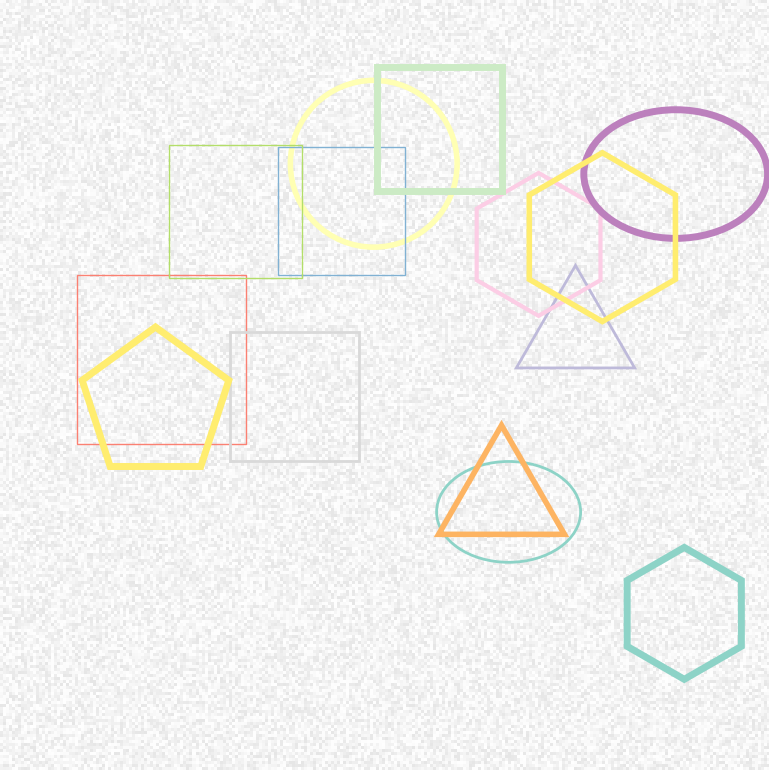[{"shape": "oval", "thickness": 1, "radius": 0.47, "center": [0.661, 0.335]}, {"shape": "hexagon", "thickness": 2.5, "radius": 0.43, "center": [0.889, 0.203]}, {"shape": "circle", "thickness": 2, "radius": 0.54, "center": [0.485, 0.787]}, {"shape": "triangle", "thickness": 1, "radius": 0.44, "center": [0.747, 0.567]}, {"shape": "square", "thickness": 0.5, "radius": 0.55, "center": [0.21, 0.533]}, {"shape": "square", "thickness": 0.5, "radius": 0.41, "center": [0.443, 0.726]}, {"shape": "triangle", "thickness": 2, "radius": 0.47, "center": [0.651, 0.353]}, {"shape": "square", "thickness": 0.5, "radius": 0.43, "center": [0.306, 0.726]}, {"shape": "hexagon", "thickness": 1.5, "radius": 0.46, "center": [0.699, 0.683]}, {"shape": "square", "thickness": 1, "radius": 0.42, "center": [0.383, 0.485]}, {"shape": "oval", "thickness": 2.5, "radius": 0.6, "center": [0.878, 0.774]}, {"shape": "square", "thickness": 2.5, "radius": 0.4, "center": [0.571, 0.833]}, {"shape": "hexagon", "thickness": 2, "radius": 0.55, "center": [0.782, 0.692]}, {"shape": "pentagon", "thickness": 2.5, "radius": 0.5, "center": [0.202, 0.475]}]